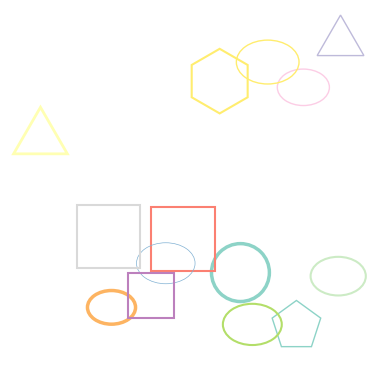[{"shape": "circle", "thickness": 2.5, "radius": 0.38, "center": [0.625, 0.292]}, {"shape": "pentagon", "thickness": 1, "radius": 0.33, "center": [0.77, 0.153]}, {"shape": "triangle", "thickness": 2, "radius": 0.4, "center": [0.105, 0.641]}, {"shape": "triangle", "thickness": 1, "radius": 0.35, "center": [0.884, 0.891]}, {"shape": "square", "thickness": 1.5, "radius": 0.41, "center": [0.475, 0.378]}, {"shape": "oval", "thickness": 0.5, "radius": 0.38, "center": [0.431, 0.316]}, {"shape": "oval", "thickness": 2.5, "radius": 0.31, "center": [0.29, 0.202]}, {"shape": "oval", "thickness": 1.5, "radius": 0.38, "center": [0.655, 0.157]}, {"shape": "oval", "thickness": 1, "radius": 0.34, "center": [0.788, 0.773]}, {"shape": "square", "thickness": 1.5, "radius": 0.41, "center": [0.283, 0.385]}, {"shape": "square", "thickness": 1.5, "radius": 0.29, "center": [0.392, 0.233]}, {"shape": "oval", "thickness": 1.5, "radius": 0.36, "center": [0.878, 0.283]}, {"shape": "hexagon", "thickness": 1.5, "radius": 0.42, "center": [0.571, 0.789]}, {"shape": "oval", "thickness": 1, "radius": 0.41, "center": [0.695, 0.839]}]